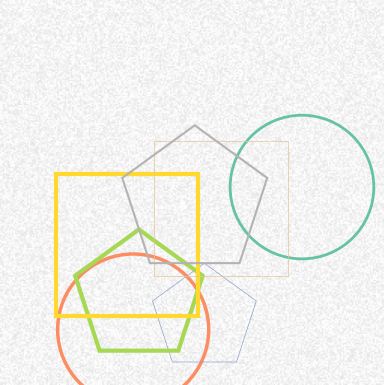[{"shape": "circle", "thickness": 2, "radius": 0.93, "center": [0.784, 0.514]}, {"shape": "circle", "thickness": 2.5, "radius": 0.98, "center": [0.346, 0.144]}, {"shape": "pentagon", "thickness": 0.5, "radius": 0.71, "center": [0.531, 0.174]}, {"shape": "pentagon", "thickness": 3, "radius": 0.87, "center": [0.361, 0.23]}, {"shape": "square", "thickness": 3, "radius": 0.92, "center": [0.33, 0.363]}, {"shape": "square", "thickness": 0.5, "radius": 0.87, "center": [0.574, 0.459]}, {"shape": "pentagon", "thickness": 1.5, "radius": 0.99, "center": [0.506, 0.477]}]